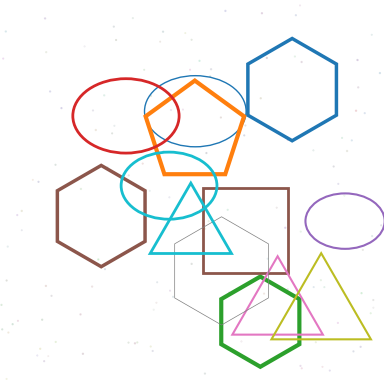[{"shape": "oval", "thickness": 1, "radius": 0.66, "center": [0.507, 0.711]}, {"shape": "hexagon", "thickness": 2.5, "radius": 0.66, "center": [0.759, 0.767]}, {"shape": "pentagon", "thickness": 3, "radius": 0.67, "center": [0.506, 0.656]}, {"shape": "hexagon", "thickness": 3, "radius": 0.59, "center": [0.676, 0.164]}, {"shape": "oval", "thickness": 2, "radius": 0.69, "center": [0.327, 0.699]}, {"shape": "oval", "thickness": 1.5, "radius": 0.51, "center": [0.896, 0.426]}, {"shape": "square", "thickness": 2, "radius": 0.56, "center": [0.638, 0.402]}, {"shape": "hexagon", "thickness": 2.5, "radius": 0.66, "center": [0.263, 0.439]}, {"shape": "triangle", "thickness": 1.5, "radius": 0.68, "center": [0.721, 0.199]}, {"shape": "hexagon", "thickness": 0.5, "radius": 0.7, "center": [0.575, 0.296]}, {"shape": "triangle", "thickness": 1.5, "radius": 0.75, "center": [0.834, 0.193]}, {"shape": "oval", "thickness": 2, "radius": 0.62, "center": [0.439, 0.518]}, {"shape": "triangle", "thickness": 2, "radius": 0.61, "center": [0.496, 0.403]}]